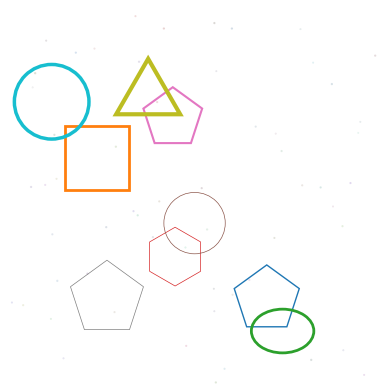[{"shape": "pentagon", "thickness": 1, "radius": 0.44, "center": [0.693, 0.223]}, {"shape": "square", "thickness": 2, "radius": 0.41, "center": [0.253, 0.591]}, {"shape": "oval", "thickness": 2, "radius": 0.41, "center": [0.734, 0.14]}, {"shape": "hexagon", "thickness": 0.5, "radius": 0.38, "center": [0.455, 0.333]}, {"shape": "circle", "thickness": 0.5, "radius": 0.4, "center": [0.505, 0.42]}, {"shape": "pentagon", "thickness": 1.5, "radius": 0.4, "center": [0.449, 0.693]}, {"shape": "pentagon", "thickness": 0.5, "radius": 0.5, "center": [0.278, 0.224]}, {"shape": "triangle", "thickness": 3, "radius": 0.48, "center": [0.385, 0.751]}, {"shape": "circle", "thickness": 2.5, "radius": 0.48, "center": [0.134, 0.736]}]